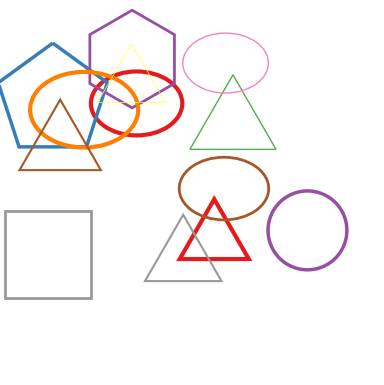[{"shape": "triangle", "thickness": 3, "radius": 0.52, "center": [0.557, 0.379]}, {"shape": "oval", "thickness": 3, "radius": 0.59, "center": [0.355, 0.731]}, {"shape": "pentagon", "thickness": 2.5, "radius": 0.74, "center": [0.137, 0.739]}, {"shape": "triangle", "thickness": 1, "radius": 0.65, "center": [0.605, 0.677]}, {"shape": "circle", "thickness": 2.5, "radius": 0.51, "center": [0.799, 0.402]}, {"shape": "hexagon", "thickness": 2, "radius": 0.63, "center": [0.343, 0.847]}, {"shape": "oval", "thickness": 3, "radius": 0.7, "center": [0.219, 0.715]}, {"shape": "triangle", "thickness": 0.5, "radius": 0.51, "center": [0.342, 0.785]}, {"shape": "oval", "thickness": 2, "radius": 0.58, "center": [0.582, 0.51]}, {"shape": "triangle", "thickness": 1.5, "radius": 0.61, "center": [0.156, 0.619]}, {"shape": "oval", "thickness": 1, "radius": 0.56, "center": [0.586, 0.836]}, {"shape": "square", "thickness": 2, "radius": 0.56, "center": [0.124, 0.339]}, {"shape": "triangle", "thickness": 1.5, "radius": 0.57, "center": [0.476, 0.327]}]